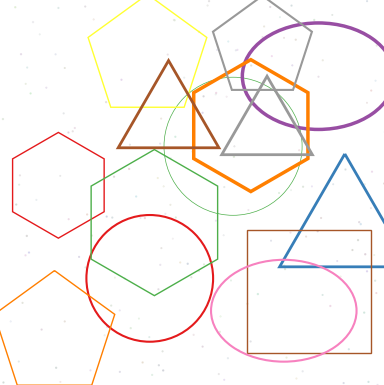[{"shape": "hexagon", "thickness": 1, "radius": 0.69, "center": [0.152, 0.519]}, {"shape": "circle", "thickness": 1.5, "radius": 0.82, "center": [0.389, 0.277]}, {"shape": "triangle", "thickness": 2, "radius": 0.98, "center": [0.896, 0.405]}, {"shape": "hexagon", "thickness": 1, "radius": 0.95, "center": [0.401, 0.422]}, {"shape": "circle", "thickness": 0.5, "radius": 0.9, "center": [0.605, 0.62]}, {"shape": "oval", "thickness": 2.5, "radius": 0.99, "center": [0.827, 0.802]}, {"shape": "hexagon", "thickness": 2.5, "radius": 0.86, "center": [0.651, 0.674]}, {"shape": "pentagon", "thickness": 1, "radius": 0.82, "center": [0.142, 0.133]}, {"shape": "pentagon", "thickness": 1, "radius": 0.81, "center": [0.383, 0.853]}, {"shape": "square", "thickness": 1, "radius": 0.8, "center": [0.802, 0.243]}, {"shape": "triangle", "thickness": 2, "radius": 0.76, "center": [0.438, 0.692]}, {"shape": "oval", "thickness": 1.5, "radius": 0.94, "center": [0.737, 0.193]}, {"shape": "triangle", "thickness": 2, "radius": 0.68, "center": [0.694, 0.666]}, {"shape": "pentagon", "thickness": 1.5, "radius": 0.68, "center": [0.682, 0.876]}]